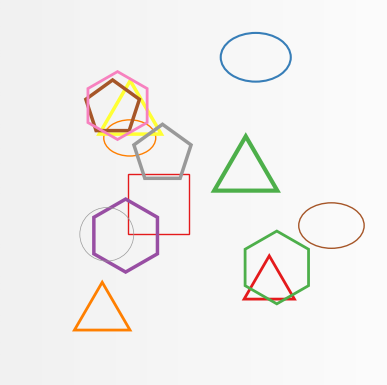[{"shape": "square", "thickness": 1, "radius": 0.39, "center": [0.409, 0.469]}, {"shape": "triangle", "thickness": 2, "radius": 0.37, "center": [0.695, 0.261]}, {"shape": "oval", "thickness": 1.5, "radius": 0.45, "center": [0.66, 0.851]}, {"shape": "hexagon", "thickness": 2, "radius": 0.47, "center": [0.714, 0.305]}, {"shape": "triangle", "thickness": 3, "radius": 0.47, "center": [0.634, 0.552]}, {"shape": "hexagon", "thickness": 2.5, "radius": 0.47, "center": [0.324, 0.388]}, {"shape": "oval", "thickness": 1, "radius": 0.34, "center": [0.335, 0.642]}, {"shape": "triangle", "thickness": 2, "radius": 0.41, "center": [0.264, 0.184]}, {"shape": "triangle", "thickness": 2.5, "radius": 0.46, "center": [0.336, 0.698]}, {"shape": "oval", "thickness": 1, "radius": 0.42, "center": [0.855, 0.414]}, {"shape": "pentagon", "thickness": 2.5, "radius": 0.36, "center": [0.291, 0.72]}, {"shape": "hexagon", "thickness": 2, "radius": 0.44, "center": [0.303, 0.726]}, {"shape": "circle", "thickness": 0.5, "radius": 0.35, "center": [0.276, 0.391]}, {"shape": "pentagon", "thickness": 2.5, "radius": 0.39, "center": [0.419, 0.6]}]